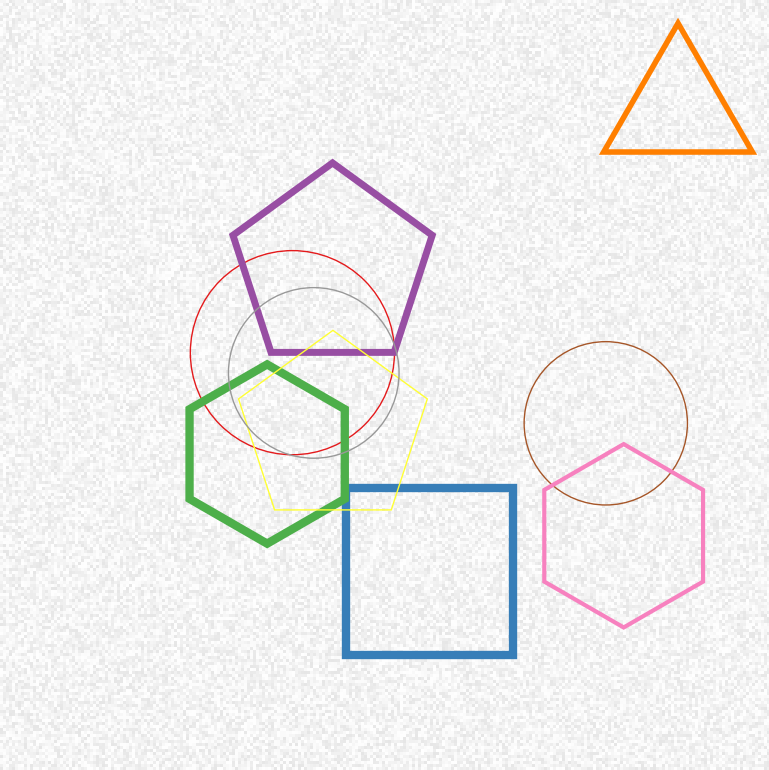[{"shape": "circle", "thickness": 0.5, "radius": 0.66, "center": [0.38, 0.542]}, {"shape": "square", "thickness": 3, "radius": 0.54, "center": [0.558, 0.258]}, {"shape": "hexagon", "thickness": 3, "radius": 0.58, "center": [0.347, 0.41]}, {"shape": "pentagon", "thickness": 2.5, "radius": 0.68, "center": [0.432, 0.652]}, {"shape": "triangle", "thickness": 2, "radius": 0.56, "center": [0.881, 0.858]}, {"shape": "pentagon", "thickness": 0.5, "radius": 0.64, "center": [0.432, 0.442]}, {"shape": "circle", "thickness": 0.5, "radius": 0.53, "center": [0.787, 0.45]}, {"shape": "hexagon", "thickness": 1.5, "radius": 0.6, "center": [0.81, 0.304]}, {"shape": "circle", "thickness": 0.5, "radius": 0.55, "center": [0.407, 0.516]}]